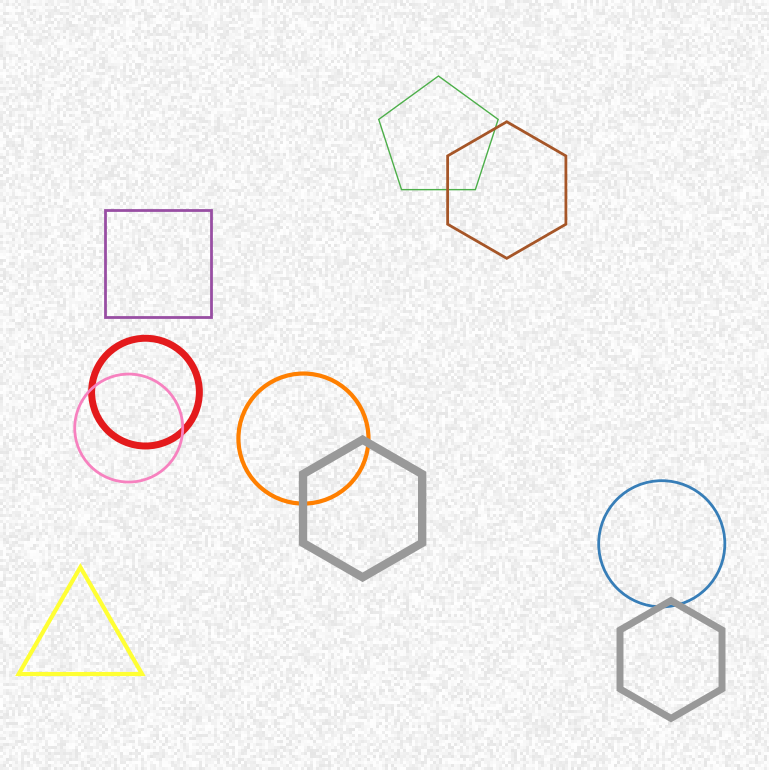[{"shape": "circle", "thickness": 2.5, "radius": 0.35, "center": [0.189, 0.491]}, {"shape": "circle", "thickness": 1, "radius": 0.41, "center": [0.859, 0.294]}, {"shape": "pentagon", "thickness": 0.5, "radius": 0.41, "center": [0.569, 0.82]}, {"shape": "square", "thickness": 1, "radius": 0.35, "center": [0.205, 0.658]}, {"shape": "circle", "thickness": 1.5, "radius": 0.42, "center": [0.394, 0.43]}, {"shape": "triangle", "thickness": 1.5, "radius": 0.46, "center": [0.104, 0.171]}, {"shape": "hexagon", "thickness": 1, "radius": 0.44, "center": [0.658, 0.753]}, {"shape": "circle", "thickness": 1, "radius": 0.35, "center": [0.167, 0.444]}, {"shape": "hexagon", "thickness": 2.5, "radius": 0.38, "center": [0.871, 0.144]}, {"shape": "hexagon", "thickness": 3, "radius": 0.45, "center": [0.471, 0.34]}]